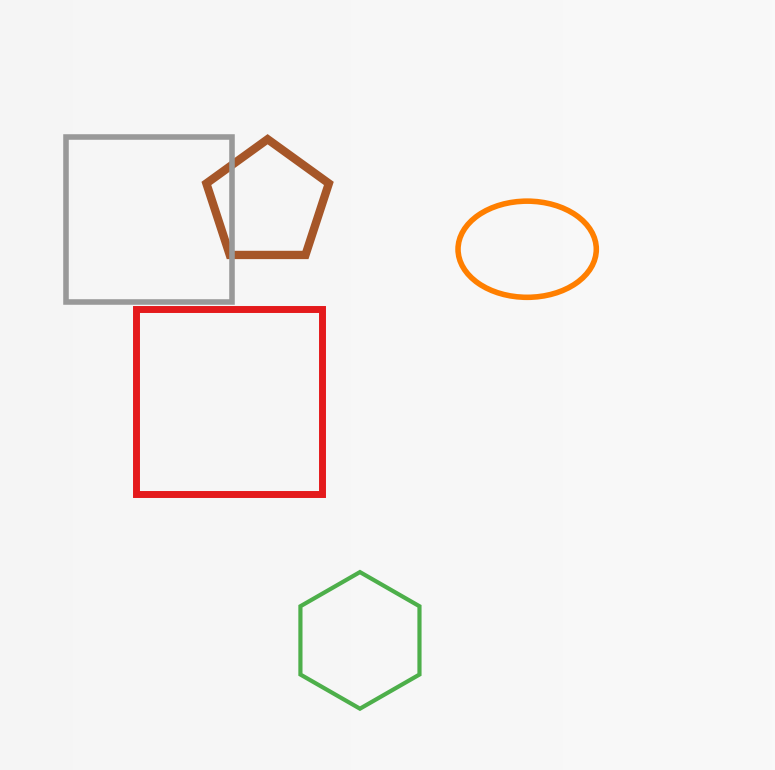[{"shape": "square", "thickness": 2.5, "radius": 0.6, "center": [0.295, 0.479]}, {"shape": "hexagon", "thickness": 1.5, "radius": 0.44, "center": [0.464, 0.168]}, {"shape": "oval", "thickness": 2, "radius": 0.45, "center": [0.68, 0.676]}, {"shape": "pentagon", "thickness": 3, "radius": 0.42, "center": [0.345, 0.736]}, {"shape": "square", "thickness": 2, "radius": 0.54, "center": [0.193, 0.714]}]